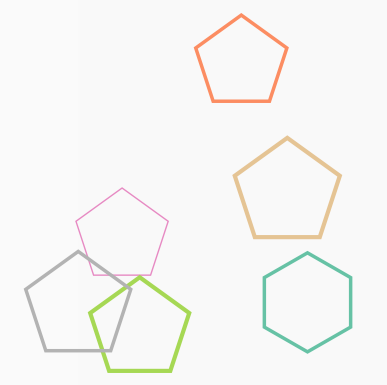[{"shape": "hexagon", "thickness": 2.5, "radius": 0.64, "center": [0.794, 0.215]}, {"shape": "pentagon", "thickness": 2.5, "radius": 0.62, "center": [0.623, 0.837]}, {"shape": "pentagon", "thickness": 1, "radius": 0.63, "center": [0.315, 0.387]}, {"shape": "pentagon", "thickness": 3, "radius": 0.67, "center": [0.361, 0.145]}, {"shape": "pentagon", "thickness": 3, "radius": 0.71, "center": [0.741, 0.499]}, {"shape": "pentagon", "thickness": 2.5, "radius": 0.71, "center": [0.202, 0.204]}]